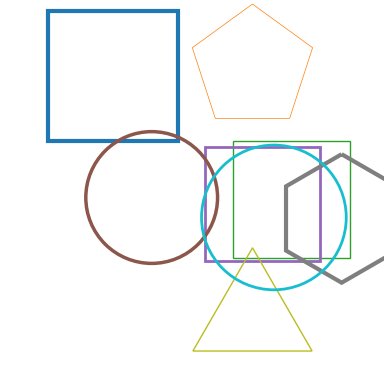[{"shape": "square", "thickness": 3, "radius": 0.84, "center": [0.294, 0.802]}, {"shape": "pentagon", "thickness": 0.5, "radius": 0.82, "center": [0.656, 0.825]}, {"shape": "square", "thickness": 1, "radius": 0.76, "center": [0.757, 0.482]}, {"shape": "square", "thickness": 2, "radius": 0.74, "center": [0.682, 0.47]}, {"shape": "circle", "thickness": 2.5, "radius": 0.86, "center": [0.394, 0.487]}, {"shape": "hexagon", "thickness": 3, "radius": 0.83, "center": [0.887, 0.433]}, {"shape": "triangle", "thickness": 1, "radius": 0.89, "center": [0.656, 0.178]}, {"shape": "circle", "thickness": 2, "radius": 0.94, "center": [0.711, 0.435]}]